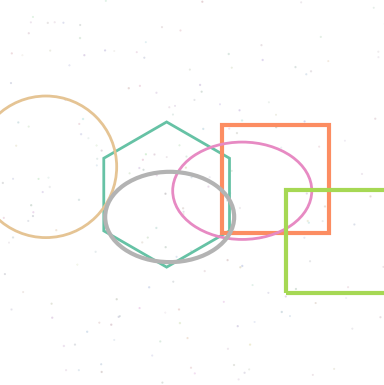[{"shape": "hexagon", "thickness": 2, "radius": 0.94, "center": [0.433, 0.495]}, {"shape": "square", "thickness": 3, "radius": 0.7, "center": [0.715, 0.535]}, {"shape": "oval", "thickness": 2, "radius": 0.9, "center": [0.629, 0.505]}, {"shape": "square", "thickness": 3, "radius": 0.67, "center": [0.878, 0.373]}, {"shape": "circle", "thickness": 2, "radius": 0.92, "center": [0.119, 0.567]}, {"shape": "oval", "thickness": 3, "radius": 0.84, "center": [0.441, 0.436]}]